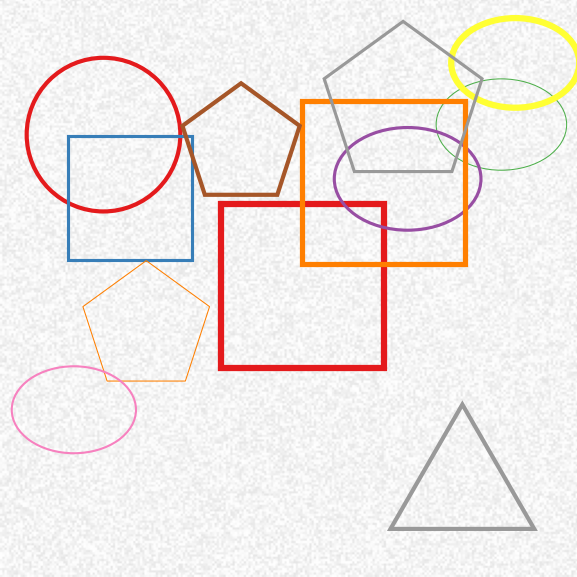[{"shape": "square", "thickness": 3, "radius": 0.71, "center": [0.524, 0.504]}, {"shape": "circle", "thickness": 2, "radius": 0.67, "center": [0.179, 0.766]}, {"shape": "square", "thickness": 1.5, "radius": 0.54, "center": [0.224, 0.657]}, {"shape": "oval", "thickness": 0.5, "radius": 0.56, "center": [0.868, 0.783]}, {"shape": "oval", "thickness": 1.5, "radius": 0.63, "center": [0.706, 0.689]}, {"shape": "square", "thickness": 2.5, "radius": 0.7, "center": [0.664, 0.683]}, {"shape": "pentagon", "thickness": 0.5, "radius": 0.58, "center": [0.253, 0.433]}, {"shape": "oval", "thickness": 3, "radius": 0.55, "center": [0.892, 0.89]}, {"shape": "pentagon", "thickness": 2, "radius": 0.53, "center": [0.417, 0.748]}, {"shape": "oval", "thickness": 1, "radius": 0.54, "center": [0.128, 0.29]}, {"shape": "triangle", "thickness": 2, "radius": 0.72, "center": [0.801, 0.155]}, {"shape": "pentagon", "thickness": 1.5, "radius": 0.72, "center": [0.698, 0.818]}]